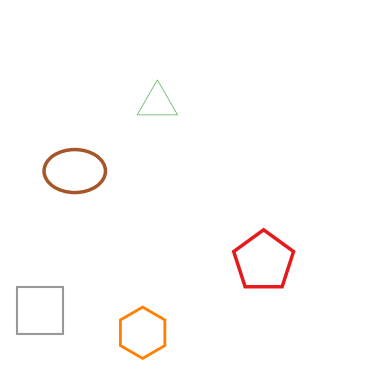[{"shape": "pentagon", "thickness": 2.5, "radius": 0.41, "center": [0.685, 0.321]}, {"shape": "triangle", "thickness": 0.5, "radius": 0.3, "center": [0.409, 0.732]}, {"shape": "hexagon", "thickness": 2, "radius": 0.33, "center": [0.371, 0.136]}, {"shape": "oval", "thickness": 2.5, "radius": 0.4, "center": [0.194, 0.556]}, {"shape": "square", "thickness": 1.5, "radius": 0.3, "center": [0.103, 0.194]}]